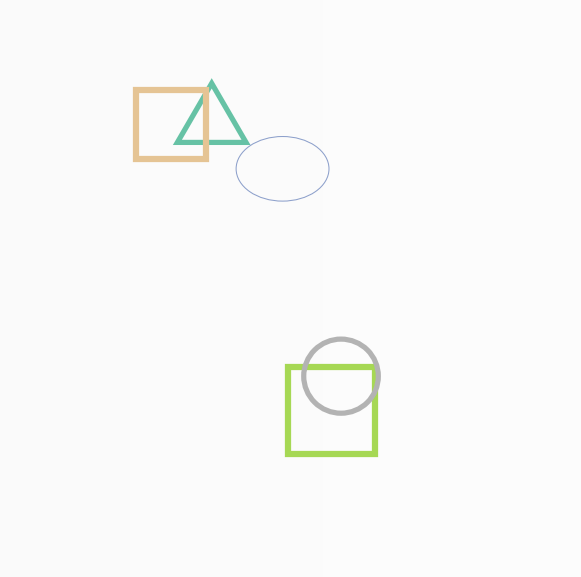[{"shape": "triangle", "thickness": 2.5, "radius": 0.34, "center": [0.364, 0.787]}, {"shape": "oval", "thickness": 0.5, "radius": 0.4, "center": [0.486, 0.707]}, {"shape": "square", "thickness": 3, "radius": 0.37, "center": [0.57, 0.288]}, {"shape": "square", "thickness": 3, "radius": 0.3, "center": [0.295, 0.784]}, {"shape": "circle", "thickness": 2.5, "radius": 0.32, "center": [0.587, 0.348]}]